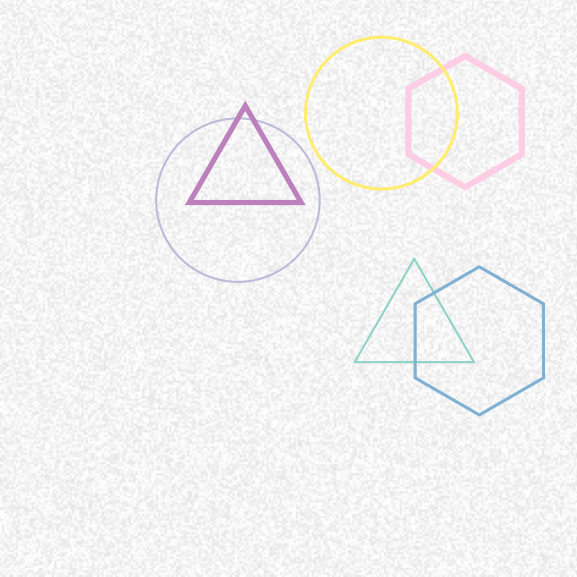[{"shape": "triangle", "thickness": 1, "radius": 0.6, "center": [0.717, 0.432]}, {"shape": "circle", "thickness": 1, "radius": 0.71, "center": [0.412, 0.653]}, {"shape": "hexagon", "thickness": 1.5, "radius": 0.64, "center": [0.83, 0.409]}, {"shape": "hexagon", "thickness": 3, "radius": 0.57, "center": [0.805, 0.789]}, {"shape": "triangle", "thickness": 2.5, "radius": 0.56, "center": [0.425, 0.704]}, {"shape": "circle", "thickness": 1.5, "radius": 0.66, "center": [0.66, 0.803]}]